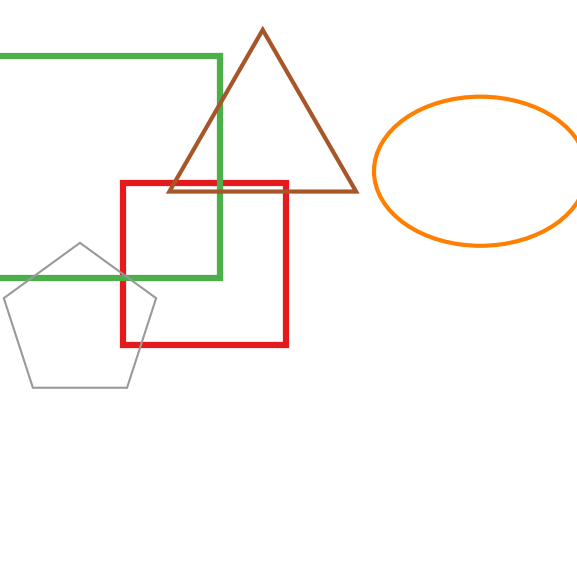[{"shape": "square", "thickness": 3, "radius": 0.7, "center": [0.354, 0.542]}, {"shape": "square", "thickness": 3, "radius": 0.96, "center": [0.188, 0.711]}, {"shape": "oval", "thickness": 2, "radius": 0.92, "center": [0.832, 0.703]}, {"shape": "triangle", "thickness": 2, "radius": 0.93, "center": [0.455, 0.761]}, {"shape": "pentagon", "thickness": 1, "radius": 0.69, "center": [0.138, 0.44]}]